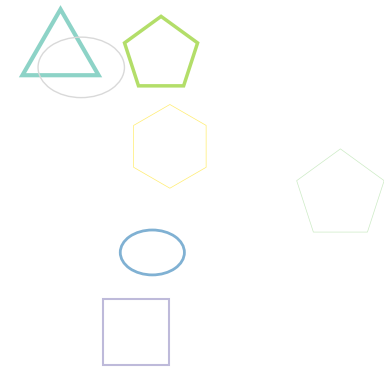[{"shape": "triangle", "thickness": 3, "radius": 0.57, "center": [0.157, 0.862]}, {"shape": "square", "thickness": 1.5, "radius": 0.43, "center": [0.354, 0.137]}, {"shape": "oval", "thickness": 2, "radius": 0.42, "center": [0.396, 0.344]}, {"shape": "pentagon", "thickness": 2.5, "radius": 0.5, "center": [0.418, 0.858]}, {"shape": "oval", "thickness": 1, "radius": 0.56, "center": [0.211, 0.825]}, {"shape": "pentagon", "thickness": 0.5, "radius": 0.6, "center": [0.884, 0.494]}, {"shape": "hexagon", "thickness": 0.5, "radius": 0.54, "center": [0.441, 0.62]}]